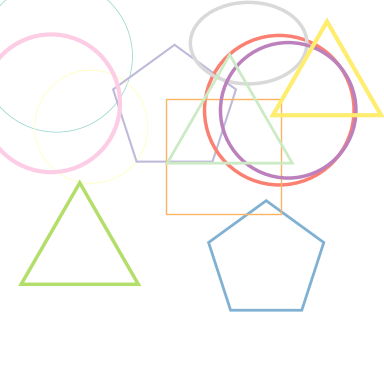[{"shape": "circle", "thickness": 0.5, "radius": 0.99, "center": [0.147, 0.854]}, {"shape": "circle", "thickness": 0.5, "radius": 0.73, "center": [0.237, 0.671]}, {"shape": "pentagon", "thickness": 1.5, "radius": 0.84, "center": [0.453, 0.716]}, {"shape": "circle", "thickness": 2.5, "radius": 0.97, "center": [0.725, 0.714]}, {"shape": "pentagon", "thickness": 2, "radius": 0.79, "center": [0.691, 0.321]}, {"shape": "square", "thickness": 1, "radius": 0.75, "center": [0.58, 0.593]}, {"shape": "triangle", "thickness": 2.5, "radius": 0.88, "center": [0.207, 0.349]}, {"shape": "circle", "thickness": 3, "radius": 0.89, "center": [0.133, 0.732]}, {"shape": "oval", "thickness": 2.5, "radius": 0.76, "center": [0.646, 0.888]}, {"shape": "circle", "thickness": 2.5, "radius": 0.88, "center": [0.749, 0.713]}, {"shape": "triangle", "thickness": 2, "radius": 0.94, "center": [0.597, 0.67]}, {"shape": "triangle", "thickness": 3, "radius": 0.81, "center": [0.849, 0.782]}]